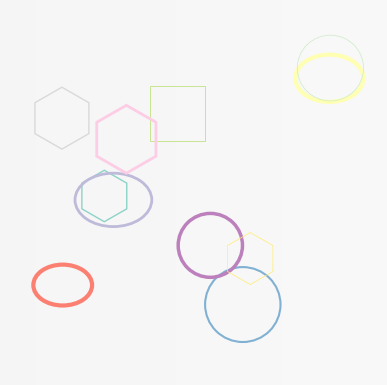[{"shape": "hexagon", "thickness": 1, "radius": 0.33, "center": [0.269, 0.491]}, {"shape": "oval", "thickness": 3, "radius": 0.44, "center": [0.85, 0.797]}, {"shape": "oval", "thickness": 2, "radius": 0.5, "center": [0.293, 0.481]}, {"shape": "oval", "thickness": 3, "radius": 0.38, "center": [0.162, 0.26]}, {"shape": "circle", "thickness": 1.5, "radius": 0.49, "center": [0.627, 0.209]}, {"shape": "square", "thickness": 0.5, "radius": 0.35, "center": [0.458, 0.706]}, {"shape": "hexagon", "thickness": 2, "radius": 0.44, "center": [0.326, 0.638]}, {"shape": "hexagon", "thickness": 1, "radius": 0.4, "center": [0.16, 0.693]}, {"shape": "circle", "thickness": 2.5, "radius": 0.41, "center": [0.543, 0.363]}, {"shape": "circle", "thickness": 0.5, "radius": 0.43, "center": [0.853, 0.823]}, {"shape": "hexagon", "thickness": 0.5, "radius": 0.34, "center": [0.646, 0.329]}]